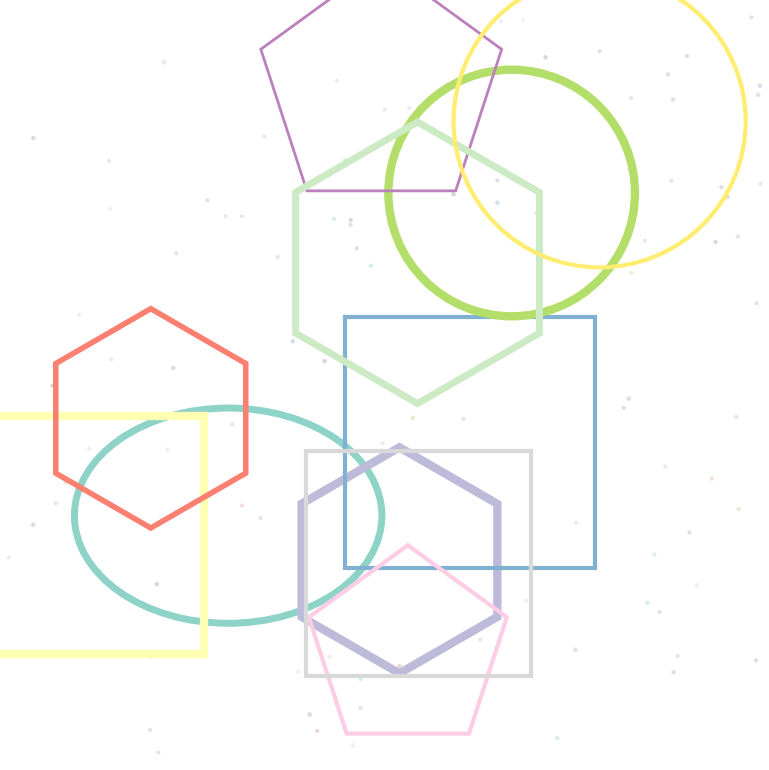[{"shape": "oval", "thickness": 2.5, "radius": 1.0, "center": [0.296, 0.33]}, {"shape": "square", "thickness": 3, "radius": 0.77, "center": [0.11, 0.306]}, {"shape": "hexagon", "thickness": 3, "radius": 0.73, "center": [0.519, 0.272]}, {"shape": "hexagon", "thickness": 2, "radius": 0.71, "center": [0.196, 0.457]}, {"shape": "square", "thickness": 1.5, "radius": 0.81, "center": [0.61, 0.425]}, {"shape": "circle", "thickness": 3, "radius": 0.8, "center": [0.664, 0.749]}, {"shape": "pentagon", "thickness": 1.5, "radius": 0.68, "center": [0.53, 0.157]}, {"shape": "square", "thickness": 1.5, "radius": 0.73, "center": [0.544, 0.268]}, {"shape": "pentagon", "thickness": 1, "radius": 0.82, "center": [0.495, 0.885]}, {"shape": "hexagon", "thickness": 2.5, "radius": 0.91, "center": [0.542, 0.659]}, {"shape": "circle", "thickness": 1.5, "radius": 0.95, "center": [0.779, 0.842]}]